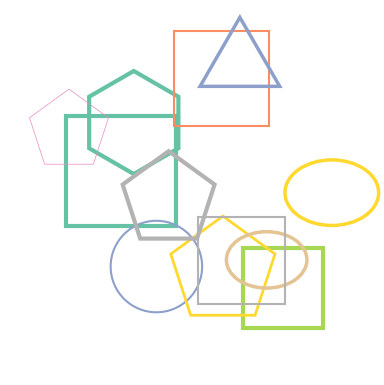[{"shape": "hexagon", "thickness": 3, "radius": 0.67, "center": [0.347, 0.682]}, {"shape": "square", "thickness": 3, "radius": 0.71, "center": [0.315, 0.555]}, {"shape": "square", "thickness": 1.5, "radius": 0.62, "center": [0.575, 0.796]}, {"shape": "triangle", "thickness": 2.5, "radius": 0.6, "center": [0.623, 0.835]}, {"shape": "circle", "thickness": 1.5, "radius": 0.59, "center": [0.406, 0.308]}, {"shape": "pentagon", "thickness": 0.5, "radius": 0.54, "center": [0.179, 0.661]}, {"shape": "square", "thickness": 3, "radius": 0.52, "center": [0.736, 0.251]}, {"shape": "pentagon", "thickness": 2, "radius": 0.71, "center": [0.579, 0.296]}, {"shape": "oval", "thickness": 2.5, "radius": 0.61, "center": [0.862, 0.5]}, {"shape": "oval", "thickness": 2.5, "radius": 0.52, "center": [0.693, 0.325]}, {"shape": "square", "thickness": 1.5, "radius": 0.56, "center": [0.628, 0.324]}, {"shape": "pentagon", "thickness": 3, "radius": 0.63, "center": [0.438, 0.482]}]